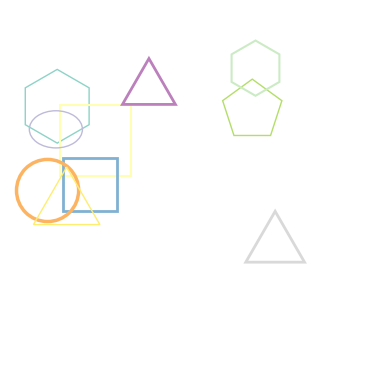[{"shape": "hexagon", "thickness": 1, "radius": 0.48, "center": [0.149, 0.724]}, {"shape": "square", "thickness": 1.5, "radius": 0.46, "center": [0.248, 0.636]}, {"shape": "oval", "thickness": 1, "radius": 0.34, "center": [0.145, 0.664]}, {"shape": "square", "thickness": 2, "radius": 0.35, "center": [0.234, 0.521]}, {"shape": "circle", "thickness": 2.5, "radius": 0.4, "center": [0.124, 0.505]}, {"shape": "pentagon", "thickness": 1, "radius": 0.4, "center": [0.655, 0.714]}, {"shape": "triangle", "thickness": 2, "radius": 0.44, "center": [0.715, 0.363]}, {"shape": "triangle", "thickness": 2, "radius": 0.4, "center": [0.387, 0.769]}, {"shape": "hexagon", "thickness": 1.5, "radius": 0.36, "center": [0.664, 0.823]}, {"shape": "triangle", "thickness": 1, "radius": 0.5, "center": [0.173, 0.466]}]